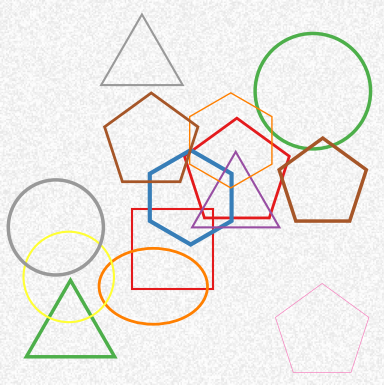[{"shape": "square", "thickness": 1.5, "radius": 0.52, "center": [0.448, 0.353]}, {"shape": "pentagon", "thickness": 2, "radius": 0.72, "center": [0.615, 0.55]}, {"shape": "hexagon", "thickness": 3, "radius": 0.61, "center": [0.495, 0.487]}, {"shape": "triangle", "thickness": 2.5, "radius": 0.66, "center": [0.183, 0.14]}, {"shape": "circle", "thickness": 2.5, "radius": 0.75, "center": [0.813, 0.763]}, {"shape": "triangle", "thickness": 1.5, "radius": 0.65, "center": [0.612, 0.475]}, {"shape": "oval", "thickness": 2, "radius": 0.7, "center": [0.398, 0.256]}, {"shape": "hexagon", "thickness": 1, "radius": 0.62, "center": [0.599, 0.635]}, {"shape": "circle", "thickness": 1.5, "radius": 0.59, "center": [0.179, 0.281]}, {"shape": "pentagon", "thickness": 2, "radius": 0.64, "center": [0.393, 0.631]}, {"shape": "pentagon", "thickness": 2.5, "radius": 0.6, "center": [0.838, 0.522]}, {"shape": "pentagon", "thickness": 0.5, "radius": 0.64, "center": [0.837, 0.136]}, {"shape": "triangle", "thickness": 1.5, "radius": 0.61, "center": [0.369, 0.84]}, {"shape": "circle", "thickness": 2.5, "radius": 0.62, "center": [0.145, 0.409]}]